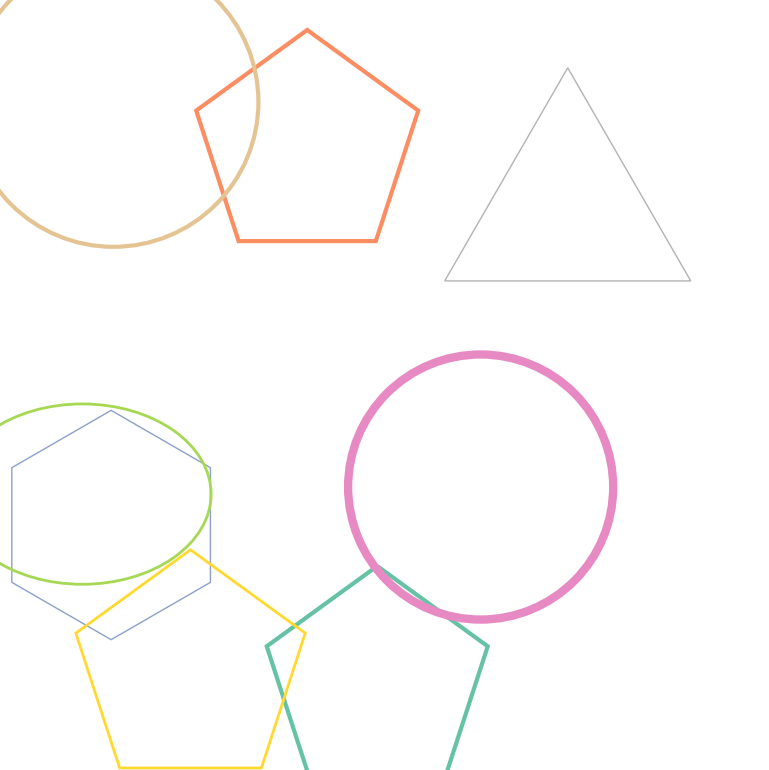[{"shape": "pentagon", "thickness": 1.5, "radius": 0.75, "center": [0.49, 0.114]}, {"shape": "pentagon", "thickness": 1.5, "radius": 0.76, "center": [0.399, 0.81]}, {"shape": "hexagon", "thickness": 0.5, "radius": 0.74, "center": [0.144, 0.318]}, {"shape": "circle", "thickness": 3, "radius": 0.86, "center": [0.624, 0.368]}, {"shape": "oval", "thickness": 1, "radius": 0.84, "center": [0.107, 0.358]}, {"shape": "pentagon", "thickness": 1, "radius": 0.78, "center": [0.247, 0.129]}, {"shape": "circle", "thickness": 1.5, "radius": 0.94, "center": [0.147, 0.868]}, {"shape": "triangle", "thickness": 0.5, "radius": 0.92, "center": [0.737, 0.727]}]